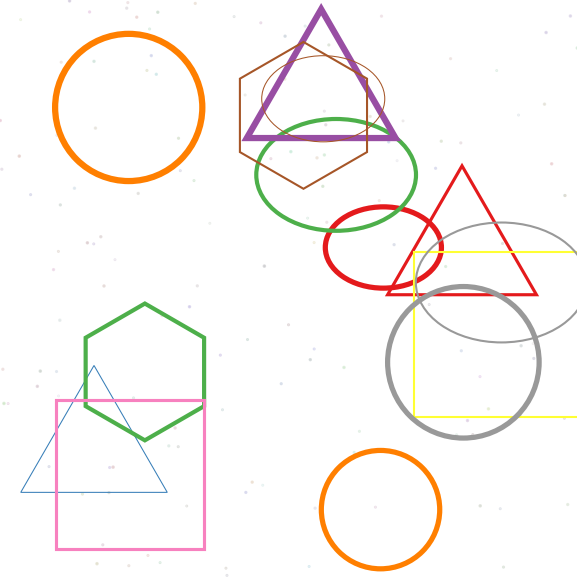[{"shape": "triangle", "thickness": 1.5, "radius": 0.74, "center": [0.8, 0.563]}, {"shape": "oval", "thickness": 2.5, "radius": 0.5, "center": [0.664, 0.571]}, {"shape": "triangle", "thickness": 0.5, "radius": 0.73, "center": [0.163, 0.22]}, {"shape": "oval", "thickness": 2, "radius": 0.69, "center": [0.582, 0.696]}, {"shape": "hexagon", "thickness": 2, "radius": 0.59, "center": [0.251, 0.355]}, {"shape": "triangle", "thickness": 3, "radius": 0.74, "center": [0.556, 0.834]}, {"shape": "circle", "thickness": 3, "radius": 0.64, "center": [0.223, 0.813]}, {"shape": "circle", "thickness": 2.5, "radius": 0.51, "center": [0.659, 0.117]}, {"shape": "square", "thickness": 1, "radius": 0.71, "center": [0.86, 0.419]}, {"shape": "hexagon", "thickness": 1, "radius": 0.64, "center": [0.525, 0.799]}, {"shape": "oval", "thickness": 0.5, "radius": 0.53, "center": [0.56, 0.828]}, {"shape": "square", "thickness": 1.5, "radius": 0.64, "center": [0.225, 0.178]}, {"shape": "oval", "thickness": 1, "radius": 0.74, "center": [0.868, 0.51]}, {"shape": "circle", "thickness": 2.5, "radius": 0.66, "center": [0.802, 0.372]}]